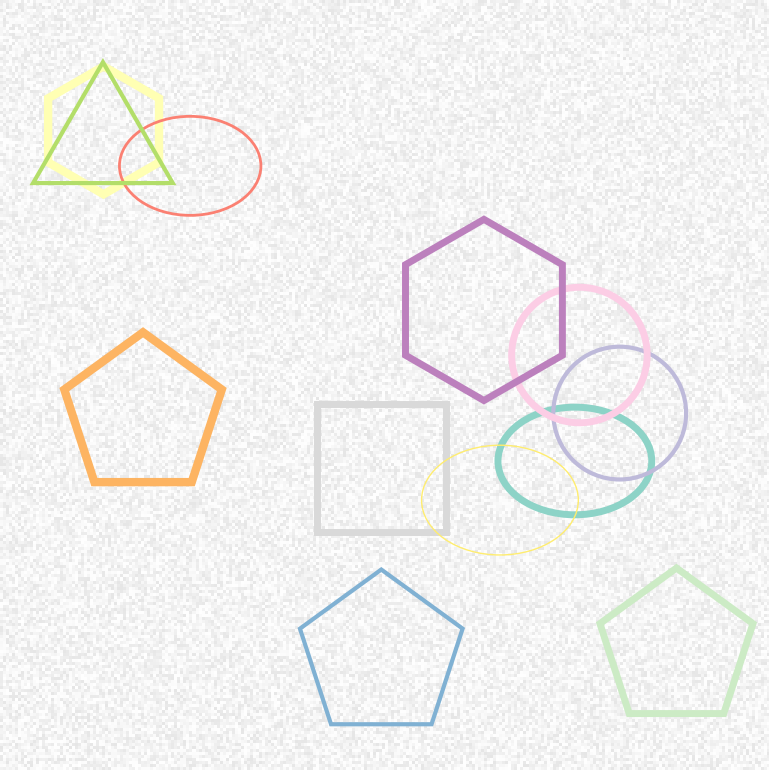[{"shape": "oval", "thickness": 2.5, "radius": 0.5, "center": [0.747, 0.401]}, {"shape": "hexagon", "thickness": 3, "radius": 0.42, "center": [0.135, 0.831]}, {"shape": "circle", "thickness": 1.5, "radius": 0.43, "center": [0.805, 0.464]}, {"shape": "oval", "thickness": 1, "radius": 0.46, "center": [0.247, 0.785]}, {"shape": "pentagon", "thickness": 1.5, "radius": 0.56, "center": [0.495, 0.149]}, {"shape": "pentagon", "thickness": 3, "radius": 0.54, "center": [0.186, 0.461]}, {"shape": "triangle", "thickness": 1.5, "radius": 0.52, "center": [0.134, 0.815]}, {"shape": "circle", "thickness": 2.5, "radius": 0.44, "center": [0.753, 0.539]}, {"shape": "square", "thickness": 2.5, "radius": 0.42, "center": [0.496, 0.392]}, {"shape": "hexagon", "thickness": 2.5, "radius": 0.59, "center": [0.628, 0.597]}, {"shape": "pentagon", "thickness": 2.5, "radius": 0.52, "center": [0.879, 0.158]}, {"shape": "oval", "thickness": 0.5, "radius": 0.51, "center": [0.649, 0.351]}]